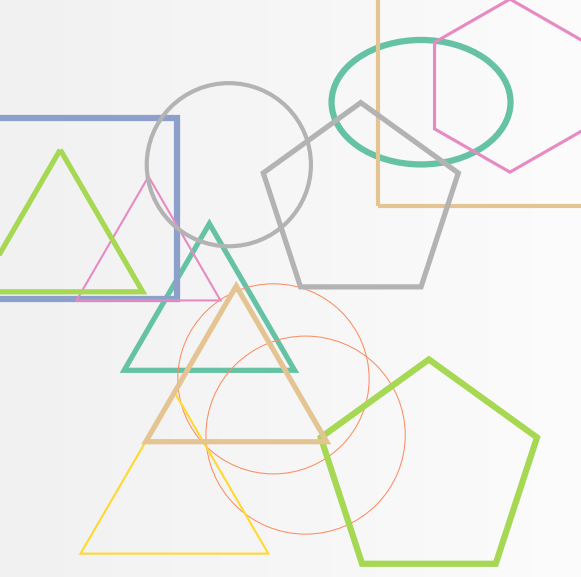[{"shape": "triangle", "thickness": 2.5, "radius": 0.85, "center": [0.36, 0.443]}, {"shape": "oval", "thickness": 3, "radius": 0.77, "center": [0.724, 0.822]}, {"shape": "circle", "thickness": 0.5, "radius": 0.86, "center": [0.526, 0.246]}, {"shape": "circle", "thickness": 0.5, "radius": 0.82, "center": [0.47, 0.343]}, {"shape": "square", "thickness": 3, "radius": 0.79, "center": [0.148, 0.638]}, {"shape": "triangle", "thickness": 1, "radius": 0.72, "center": [0.255, 0.55]}, {"shape": "hexagon", "thickness": 1.5, "radius": 0.75, "center": [0.877, 0.851]}, {"shape": "triangle", "thickness": 2.5, "radius": 0.82, "center": [0.104, 0.576]}, {"shape": "pentagon", "thickness": 3, "radius": 0.98, "center": [0.738, 0.181]}, {"shape": "triangle", "thickness": 1, "radius": 0.93, "center": [0.3, 0.134]}, {"shape": "square", "thickness": 2, "radius": 0.92, "center": [0.834, 0.826]}, {"shape": "triangle", "thickness": 2.5, "radius": 0.9, "center": [0.406, 0.324]}, {"shape": "pentagon", "thickness": 2.5, "radius": 0.88, "center": [0.621, 0.645]}, {"shape": "circle", "thickness": 2, "radius": 0.71, "center": [0.394, 0.714]}]